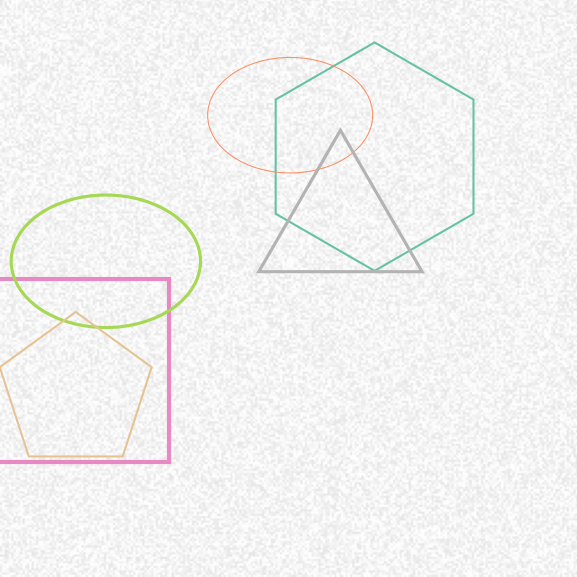[{"shape": "hexagon", "thickness": 1, "radius": 0.99, "center": [0.649, 0.728]}, {"shape": "oval", "thickness": 0.5, "radius": 0.71, "center": [0.502, 0.8]}, {"shape": "square", "thickness": 2, "radius": 0.79, "center": [0.134, 0.358]}, {"shape": "oval", "thickness": 1.5, "radius": 0.82, "center": [0.183, 0.547]}, {"shape": "pentagon", "thickness": 1, "radius": 0.69, "center": [0.131, 0.321]}, {"shape": "triangle", "thickness": 1.5, "radius": 0.82, "center": [0.589, 0.61]}]